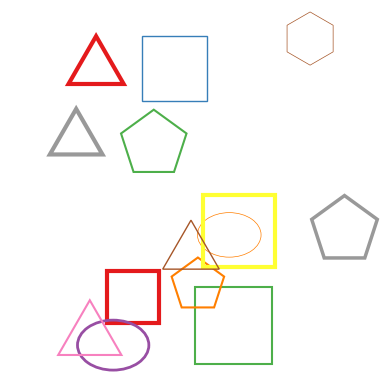[{"shape": "triangle", "thickness": 3, "radius": 0.41, "center": [0.25, 0.823]}, {"shape": "square", "thickness": 3, "radius": 0.34, "center": [0.345, 0.229]}, {"shape": "square", "thickness": 1, "radius": 0.42, "center": [0.454, 0.821]}, {"shape": "square", "thickness": 1.5, "radius": 0.5, "center": [0.607, 0.156]}, {"shape": "pentagon", "thickness": 1.5, "radius": 0.45, "center": [0.399, 0.626]}, {"shape": "oval", "thickness": 2, "radius": 0.46, "center": [0.294, 0.104]}, {"shape": "pentagon", "thickness": 1.5, "radius": 0.36, "center": [0.514, 0.259]}, {"shape": "oval", "thickness": 0.5, "radius": 0.41, "center": [0.595, 0.39]}, {"shape": "square", "thickness": 3, "radius": 0.47, "center": [0.62, 0.4]}, {"shape": "hexagon", "thickness": 0.5, "radius": 0.35, "center": [0.805, 0.9]}, {"shape": "triangle", "thickness": 1, "radius": 0.42, "center": [0.496, 0.343]}, {"shape": "triangle", "thickness": 1.5, "radius": 0.47, "center": [0.233, 0.125]}, {"shape": "triangle", "thickness": 3, "radius": 0.39, "center": [0.198, 0.638]}, {"shape": "pentagon", "thickness": 2.5, "radius": 0.45, "center": [0.895, 0.402]}]